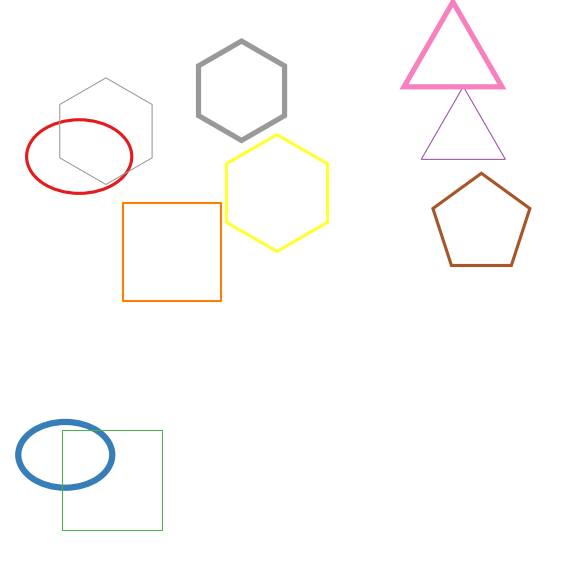[{"shape": "oval", "thickness": 1.5, "radius": 0.46, "center": [0.137, 0.728]}, {"shape": "oval", "thickness": 3, "radius": 0.41, "center": [0.113, 0.212]}, {"shape": "square", "thickness": 0.5, "radius": 0.43, "center": [0.194, 0.168]}, {"shape": "triangle", "thickness": 0.5, "radius": 0.42, "center": [0.802, 0.765]}, {"shape": "square", "thickness": 1, "radius": 0.42, "center": [0.297, 0.563]}, {"shape": "hexagon", "thickness": 1.5, "radius": 0.51, "center": [0.48, 0.665]}, {"shape": "pentagon", "thickness": 1.5, "radius": 0.44, "center": [0.834, 0.611]}, {"shape": "triangle", "thickness": 2.5, "radius": 0.49, "center": [0.784, 0.898]}, {"shape": "hexagon", "thickness": 2.5, "radius": 0.43, "center": [0.418, 0.842]}, {"shape": "hexagon", "thickness": 0.5, "radius": 0.46, "center": [0.183, 0.772]}]